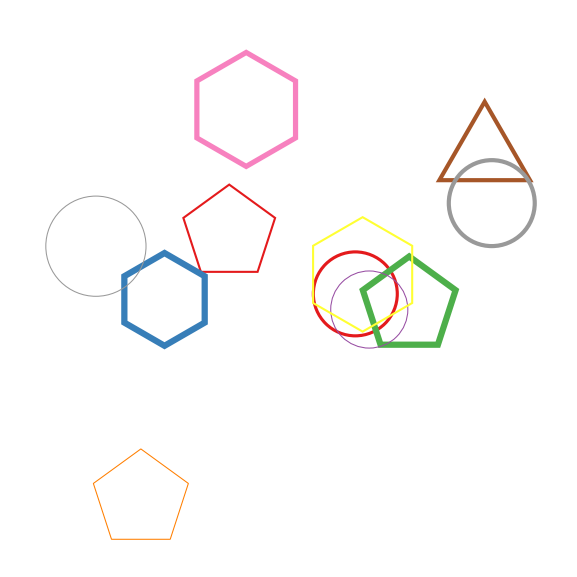[{"shape": "pentagon", "thickness": 1, "radius": 0.42, "center": [0.397, 0.596]}, {"shape": "circle", "thickness": 1.5, "radius": 0.36, "center": [0.615, 0.49]}, {"shape": "hexagon", "thickness": 3, "radius": 0.4, "center": [0.285, 0.481]}, {"shape": "pentagon", "thickness": 3, "radius": 0.42, "center": [0.709, 0.471]}, {"shape": "circle", "thickness": 0.5, "radius": 0.33, "center": [0.639, 0.463]}, {"shape": "pentagon", "thickness": 0.5, "radius": 0.43, "center": [0.244, 0.135]}, {"shape": "hexagon", "thickness": 1, "radius": 0.5, "center": [0.628, 0.524]}, {"shape": "triangle", "thickness": 2, "radius": 0.45, "center": [0.839, 0.732]}, {"shape": "hexagon", "thickness": 2.5, "radius": 0.49, "center": [0.426, 0.81]}, {"shape": "circle", "thickness": 0.5, "radius": 0.43, "center": [0.166, 0.573]}, {"shape": "circle", "thickness": 2, "radius": 0.37, "center": [0.852, 0.647]}]